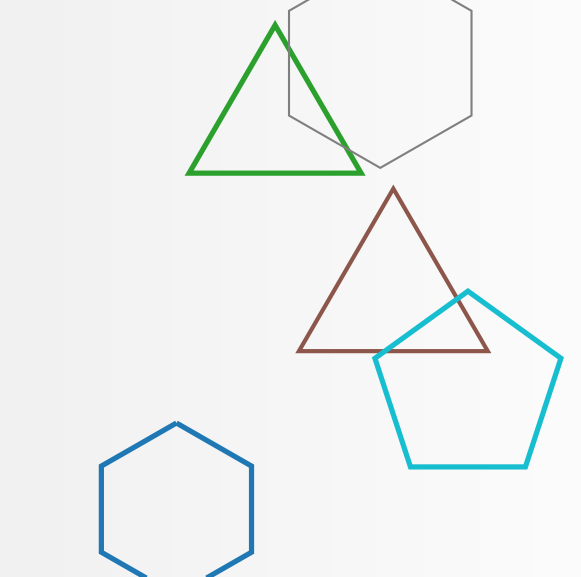[{"shape": "hexagon", "thickness": 2.5, "radius": 0.75, "center": [0.304, 0.117]}, {"shape": "triangle", "thickness": 2.5, "radius": 0.85, "center": [0.473, 0.785]}, {"shape": "triangle", "thickness": 2, "radius": 0.94, "center": [0.677, 0.485]}, {"shape": "hexagon", "thickness": 1, "radius": 0.91, "center": [0.654, 0.89]}, {"shape": "pentagon", "thickness": 2.5, "radius": 0.84, "center": [0.805, 0.327]}]